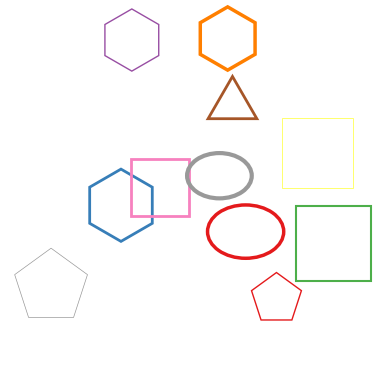[{"shape": "oval", "thickness": 2.5, "radius": 0.49, "center": [0.638, 0.398]}, {"shape": "pentagon", "thickness": 1, "radius": 0.34, "center": [0.718, 0.224]}, {"shape": "hexagon", "thickness": 2, "radius": 0.47, "center": [0.314, 0.467]}, {"shape": "square", "thickness": 1.5, "radius": 0.49, "center": [0.867, 0.367]}, {"shape": "hexagon", "thickness": 1, "radius": 0.4, "center": [0.342, 0.896]}, {"shape": "hexagon", "thickness": 2.5, "radius": 0.41, "center": [0.591, 0.9]}, {"shape": "square", "thickness": 0.5, "radius": 0.46, "center": [0.825, 0.602]}, {"shape": "triangle", "thickness": 2, "radius": 0.37, "center": [0.604, 0.728]}, {"shape": "square", "thickness": 2, "radius": 0.37, "center": [0.416, 0.513]}, {"shape": "oval", "thickness": 3, "radius": 0.42, "center": [0.57, 0.544]}, {"shape": "pentagon", "thickness": 0.5, "radius": 0.5, "center": [0.133, 0.256]}]